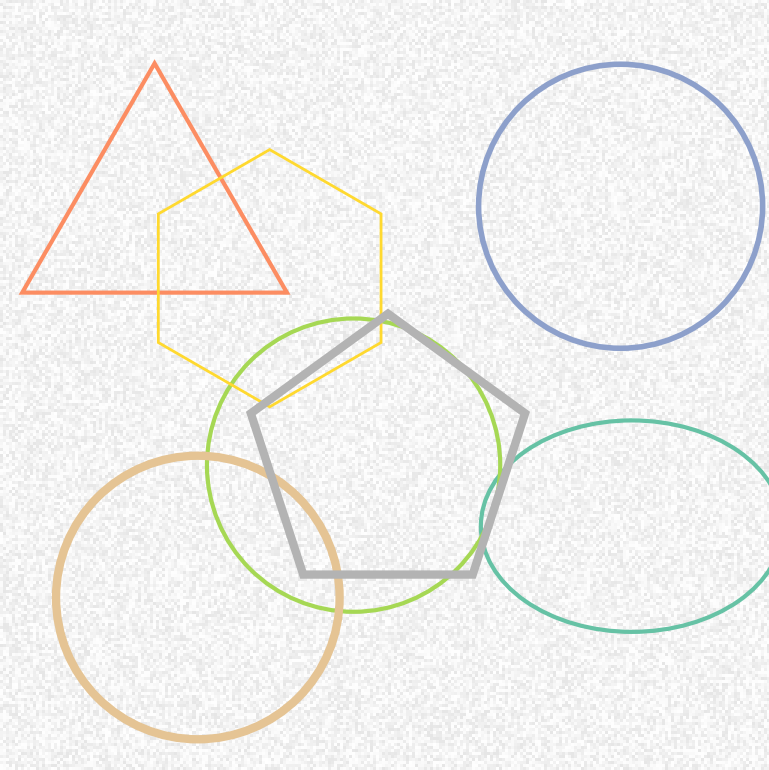[{"shape": "oval", "thickness": 1.5, "radius": 0.98, "center": [0.821, 0.317]}, {"shape": "triangle", "thickness": 1.5, "radius": 0.99, "center": [0.201, 0.719]}, {"shape": "circle", "thickness": 2, "radius": 0.92, "center": [0.806, 0.732]}, {"shape": "circle", "thickness": 1.5, "radius": 0.95, "center": [0.459, 0.396]}, {"shape": "hexagon", "thickness": 1, "radius": 0.84, "center": [0.35, 0.639]}, {"shape": "circle", "thickness": 3, "radius": 0.92, "center": [0.257, 0.224]}, {"shape": "pentagon", "thickness": 3, "radius": 0.94, "center": [0.504, 0.405]}]